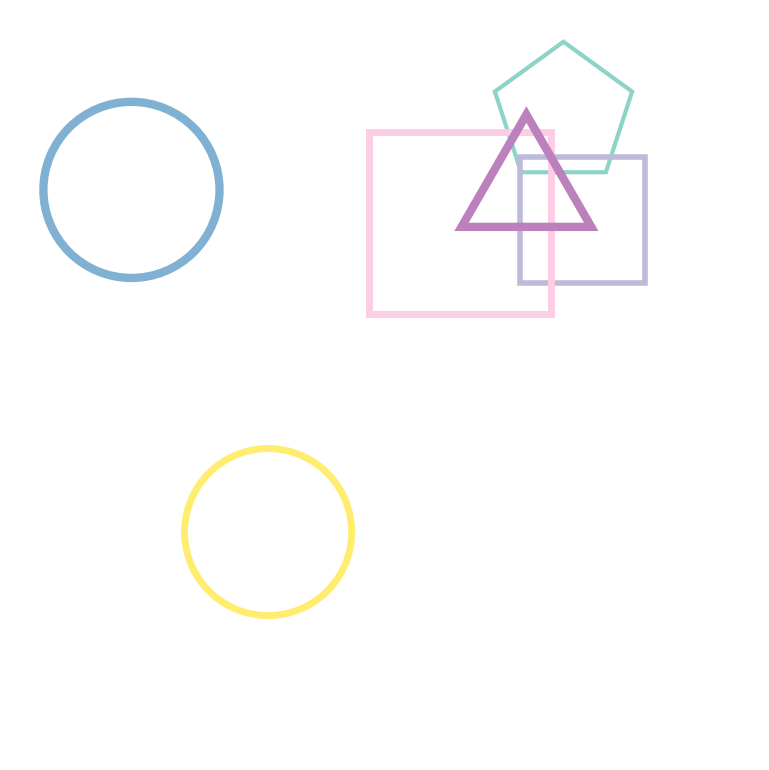[{"shape": "pentagon", "thickness": 1.5, "radius": 0.47, "center": [0.732, 0.852]}, {"shape": "square", "thickness": 2, "radius": 0.41, "center": [0.756, 0.714]}, {"shape": "circle", "thickness": 3, "radius": 0.57, "center": [0.171, 0.753]}, {"shape": "square", "thickness": 2.5, "radius": 0.59, "center": [0.598, 0.711]}, {"shape": "triangle", "thickness": 3, "radius": 0.49, "center": [0.684, 0.754]}, {"shape": "circle", "thickness": 2.5, "radius": 0.54, "center": [0.348, 0.309]}]